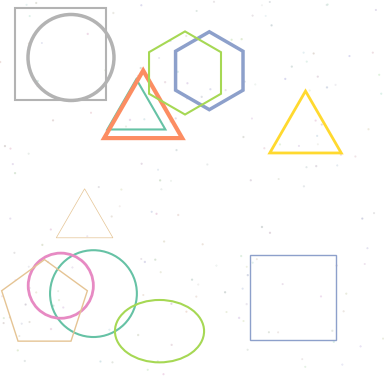[{"shape": "triangle", "thickness": 1.5, "radius": 0.44, "center": [0.354, 0.707]}, {"shape": "circle", "thickness": 1.5, "radius": 0.56, "center": [0.243, 0.237]}, {"shape": "triangle", "thickness": 3, "radius": 0.59, "center": [0.372, 0.7]}, {"shape": "hexagon", "thickness": 2.5, "radius": 0.51, "center": [0.544, 0.816]}, {"shape": "square", "thickness": 1, "radius": 0.55, "center": [0.761, 0.227]}, {"shape": "circle", "thickness": 2, "radius": 0.42, "center": [0.158, 0.258]}, {"shape": "oval", "thickness": 1.5, "radius": 0.58, "center": [0.414, 0.14]}, {"shape": "hexagon", "thickness": 1.5, "radius": 0.54, "center": [0.481, 0.81]}, {"shape": "triangle", "thickness": 2, "radius": 0.54, "center": [0.794, 0.656]}, {"shape": "triangle", "thickness": 0.5, "radius": 0.42, "center": [0.22, 0.425]}, {"shape": "pentagon", "thickness": 1, "radius": 0.59, "center": [0.116, 0.209]}, {"shape": "circle", "thickness": 2.5, "radius": 0.56, "center": [0.184, 0.851]}, {"shape": "square", "thickness": 1.5, "radius": 0.59, "center": [0.157, 0.86]}]